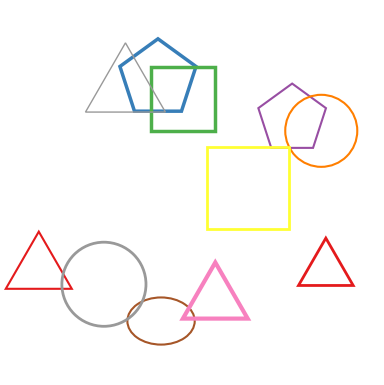[{"shape": "triangle", "thickness": 2, "radius": 0.41, "center": [0.846, 0.3]}, {"shape": "triangle", "thickness": 1.5, "radius": 0.5, "center": [0.101, 0.299]}, {"shape": "pentagon", "thickness": 2.5, "radius": 0.52, "center": [0.41, 0.795]}, {"shape": "square", "thickness": 2.5, "radius": 0.41, "center": [0.475, 0.743]}, {"shape": "pentagon", "thickness": 1.5, "radius": 0.46, "center": [0.759, 0.691]}, {"shape": "circle", "thickness": 1.5, "radius": 0.47, "center": [0.834, 0.66]}, {"shape": "square", "thickness": 2, "radius": 0.53, "center": [0.644, 0.511]}, {"shape": "oval", "thickness": 1.5, "radius": 0.44, "center": [0.418, 0.166]}, {"shape": "triangle", "thickness": 3, "radius": 0.49, "center": [0.559, 0.221]}, {"shape": "triangle", "thickness": 1, "radius": 0.6, "center": [0.326, 0.769]}, {"shape": "circle", "thickness": 2, "radius": 0.55, "center": [0.27, 0.262]}]